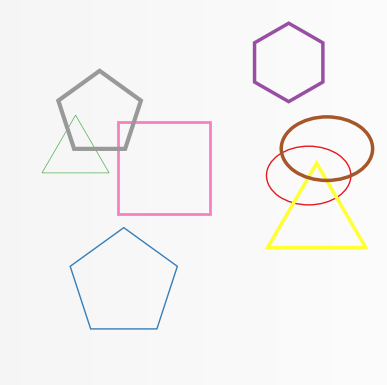[{"shape": "oval", "thickness": 1, "radius": 0.54, "center": [0.797, 0.544]}, {"shape": "pentagon", "thickness": 1, "radius": 0.73, "center": [0.319, 0.263]}, {"shape": "triangle", "thickness": 0.5, "radius": 0.5, "center": [0.195, 0.601]}, {"shape": "hexagon", "thickness": 2.5, "radius": 0.51, "center": [0.745, 0.838]}, {"shape": "triangle", "thickness": 2.5, "radius": 0.73, "center": [0.817, 0.43]}, {"shape": "oval", "thickness": 2.5, "radius": 0.59, "center": [0.844, 0.614]}, {"shape": "square", "thickness": 2, "radius": 0.6, "center": [0.423, 0.563]}, {"shape": "pentagon", "thickness": 3, "radius": 0.56, "center": [0.257, 0.704]}]